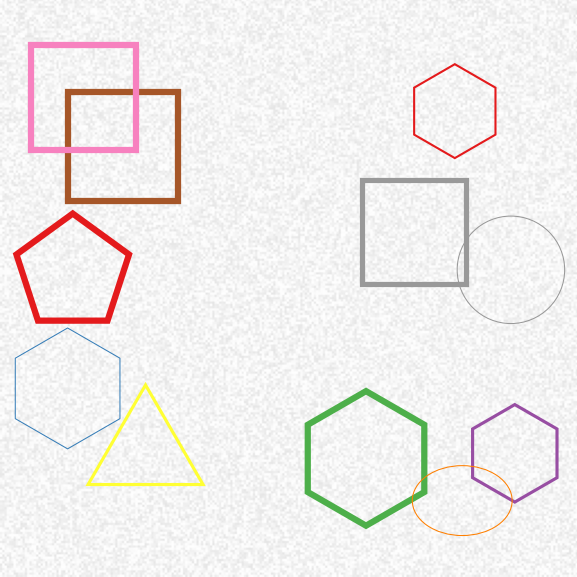[{"shape": "pentagon", "thickness": 3, "radius": 0.51, "center": [0.126, 0.527]}, {"shape": "hexagon", "thickness": 1, "radius": 0.41, "center": [0.788, 0.807]}, {"shape": "hexagon", "thickness": 0.5, "radius": 0.52, "center": [0.117, 0.327]}, {"shape": "hexagon", "thickness": 3, "radius": 0.58, "center": [0.634, 0.205]}, {"shape": "hexagon", "thickness": 1.5, "radius": 0.42, "center": [0.891, 0.214]}, {"shape": "oval", "thickness": 0.5, "radius": 0.43, "center": [0.8, 0.132]}, {"shape": "triangle", "thickness": 1.5, "radius": 0.57, "center": [0.252, 0.218]}, {"shape": "square", "thickness": 3, "radius": 0.47, "center": [0.214, 0.745]}, {"shape": "square", "thickness": 3, "radius": 0.46, "center": [0.144, 0.83]}, {"shape": "square", "thickness": 2.5, "radius": 0.45, "center": [0.717, 0.598]}, {"shape": "circle", "thickness": 0.5, "radius": 0.47, "center": [0.885, 0.532]}]